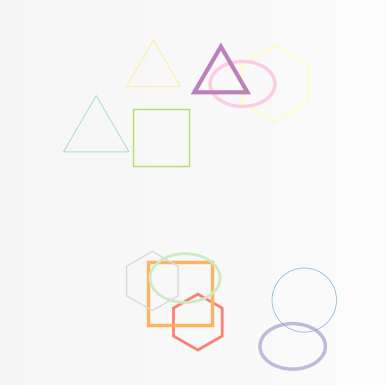[{"shape": "triangle", "thickness": 0.5, "radius": 0.49, "center": [0.248, 0.654]}, {"shape": "hexagon", "thickness": 1, "radius": 0.49, "center": [0.709, 0.782]}, {"shape": "oval", "thickness": 2.5, "radius": 0.42, "center": [0.755, 0.1]}, {"shape": "hexagon", "thickness": 2, "radius": 0.36, "center": [0.511, 0.163]}, {"shape": "circle", "thickness": 0.5, "radius": 0.42, "center": [0.785, 0.221]}, {"shape": "square", "thickness": 2.5, "radius": 0.41, "center": [0.464, 0.238]}, {"shape": "square", "thickness": 1, "radius": 0.36, "center": [0.416, 0.643]}, {"shape": "oval", "thickness": 2.5, "radius": 0.42, "center": [0.626, 0.782]}, {"shape": "hexagon", "thickness": 1, "radius": 0.38, "center": [0.393, 0.27]}, {"shape": "triangle", "thickness": 3, "radius": 0.4, "center": [0.57, 0.8]}, {"shape": "oval", "thickness": 2, "radius": 0.45, "center": [0.478, 0.278]}, {"shape": "triangle", "thickness": 0.5, "radius": 0.4, "center": [0.396, 0.816]}]